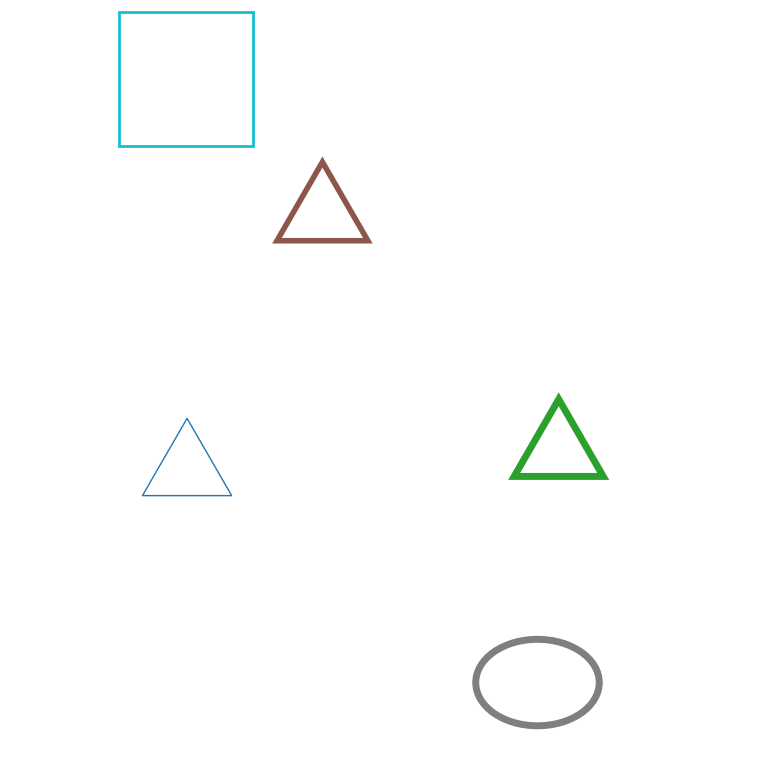[{"shape": "triangle", "thickness": 0.5, "radius": 0.33, "center": [0.243, 0.39]}, {"shape": "triangle", "thickness": 2.5, "radius": 0.33, "center": [0.726, 0.415]}, {"shape": "triangle", "thickness": 2, "radius": 0.34, "center": [0.419, 0.721]}, {"shape": "oval", "thickness": 2.5, "radius": 0.4, "center": [0.698, 0.114]}, {"shape": "square", "thickness": 1, "radius": 0.44, "center": [0.242, 0.898]}]